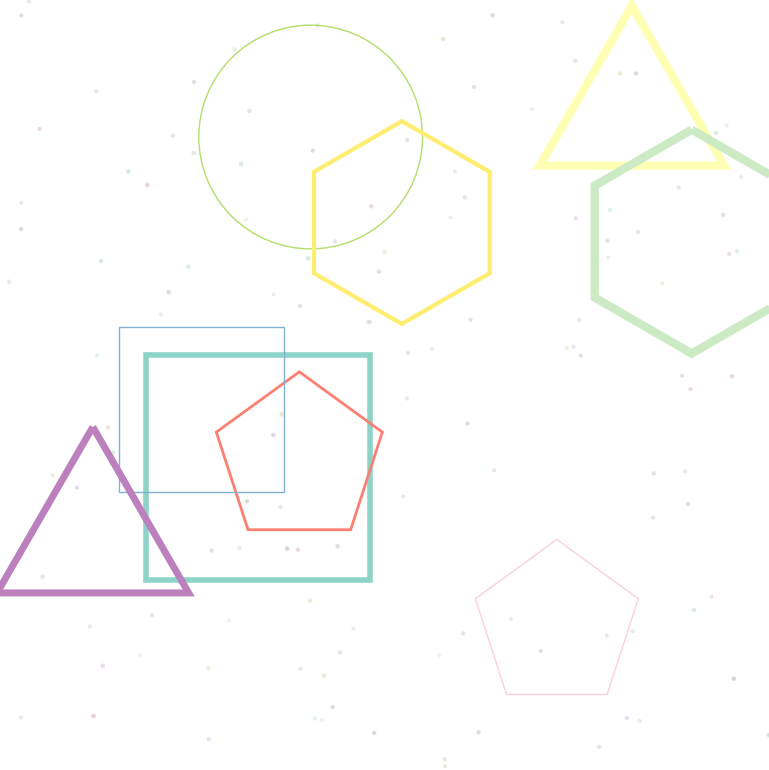[{"shape": "square", "thickness": 2, "radius": 0.73, "center": [0.335, 0.393]}, {"shape": "triangle", "thickness": 3, "radius": 0.69, "center": [0.821, 0.854]}, {"shape": "pentagon", "thickness": 1, "radius": 0.57, "center": [0.389, 0.404]}, {"shape": "square", "thickness": 0.5, "radius": 0.54, "center": [0.262, 0.468]}, {"shape": "circle", "thickness": 0.5, "radius": 0.73, "center": [0.403, 0.822]}, {"shape": "pentagon", "thickness": 0.5, "radius": 0.56, "center": [0.723, 0.188]}, {"shape": "triangle", "thickness": 2.5, "radius": 0.72, "center": [0.121, 0.302]}, {"shape": "hexagon", "thickness": 3, "radius": 0.73, "center": [0.898, 0.686]}, {"shape": "hexagon", "thickness": 1.5, "radius": 0.66, "center": [0.522, 0.711]}]